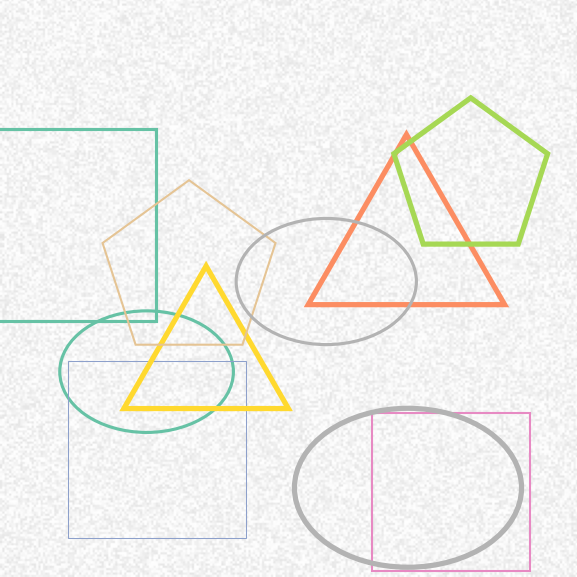[{"shape": "oval", "thickness": 1.5, "radius": 0.75, "center": [0.254, 0.356]}, {"shape": "square", "thickness": 1.5, "radius": 0.83, "center": [0.104, 0.61]}, {"shape": "triangle", "thickness": 2.5, "radius": 0.98, "center": [0.704, 0.57]}, {"shape": "square", "thickness": 0.5, "radius": 0.77, "center": [0.272, 0.221]}, {"shape": "square", "thickness": 1, "radius": 0.68, "center": [0.781, 0.147]}, {"shape": "pentagon", "thickness": 2.5, "radius": 0.7, "center": [0.815, 0.69]}, {"shape": "triangle", "thickness": 2.5, "radius": 0.82, "center": [0.357, 0.374]}, {"shape": "pentagon", "thickness": 1, "radius": 0.79, "center": [0.327, 0.53]}, {"shape": "oval", "thickness": 2.5, "radius": 0.98, "center": [0.706, 0.154]}, {"shape": "oval", "thickness": 1.5, "radius": 0.78, "center": [0.565, 0.512]}]